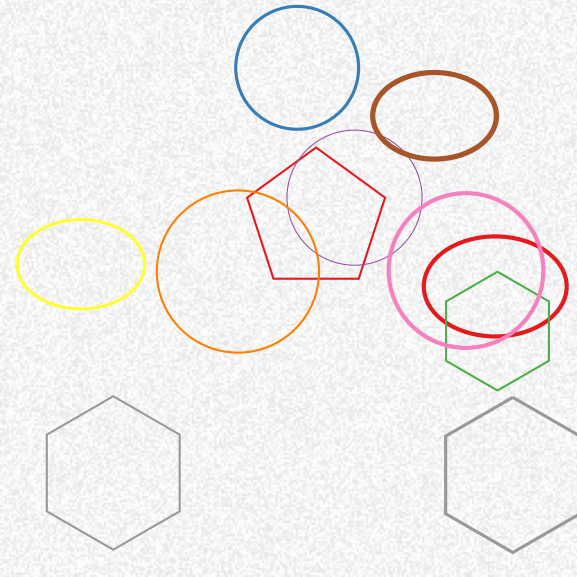[{"shape": "oval", "thickness": 2, "radius": 0.62, "center": [0.858, 0.503]}, {"shape": "pentagon", "thickness": 1, "radius": 0.63, "center": [0.547, 0.618]}, {"shape": "circle", "thickness": 1.5, "radius": 0.53, "center": [0.515, 0.882]}, {"shape": "hexagon", "thickness": 1, "radius": 0.51, "center": [0.861, 0.426]}, {"shape": "circle", "thickness": 0.5, "radius": 0.58, "center": [0.614, 0.657]}, {"shape": "circle", "thickness": 1, "radius": 0.7, "center": [0.412, 0.529]}, {"shape": "oval", "thickness": 1.5, "radius": 0.55, "center": [0.14, 0.542]}, {"shape": "oval", "thickness": 2.5, "radius": 0.54, "center": [0.753, 0.799]}, {"shape": "circle", "thickness": 2, "radius": 0.67, "center": [0.807, 0.531]}, {"shape": "hexagon", "thickness": 1, "radius": 0.66, "center": [0.196, 0.18]}, {"shape": "hexagon", "thickness": 1.5, "radius": 0.67, "center": [0.888, 0.177]}]